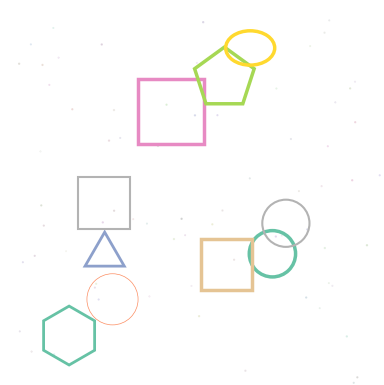[{"shape": "hexagon", "thickness": 2, "radius": 0.38, "center": [0.18, 0.128]}, {"shape": "circle", "thickness": 2.5, "radius": 0.3, "center": [0.708, 0.341]}, {"shape": "circle", "thickness": 0.5, "radius": 0.33, "center": [0.292, 0.223]}, {"shape": "triangle", "thickness": 2, "radius": 0.29, "center": [0.272, 0.338]}, {"shape": "square", "thickness": 2.5, "radius": 0.43, "center": [0.444, 0.71]}, {"shape": "pentagon", "thickness": 2.5, "radius": 0.41, "center": [0.583, 0.796]}, {"shape": "oval", "thickness": 2.5, "radius": 0.32, "center": [0.65, 0.875]}, {"shape": "square", "thickness": 2.5, "radius": 0.33, "center": [0.588, 0.313]}, {"shape": "square", "thickness": 1.5, "radius": 0.34, "center": [0.271, 0.472]}, {"shape": "circle", "thickness": 1.5, "radius": 0.31, "center": [0.743, 0.42]}]